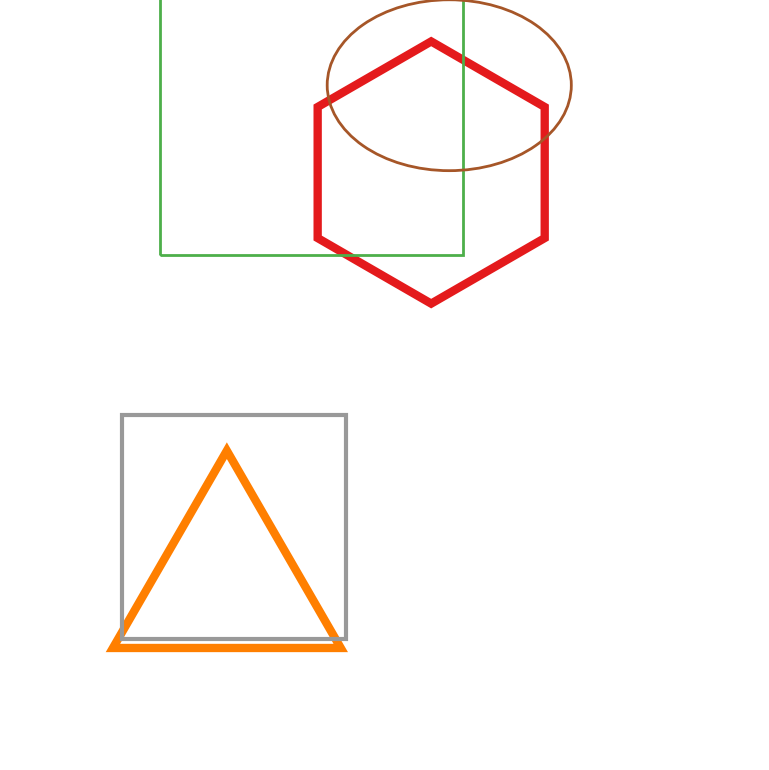[{"shape": "hexagon", "thickness": 3, "radius": 0.85, "center": [0.56, 0.776]}, {"shape": "square", "thickness": 1, "radius": 0.98, "center": [0.405, 0.865]}, {"shape": "triangle", "thickness": 3, "radius": 0.85, "center": [0.295, 0.244]}, {"shape": "oval", "thickness": 1, "radius": 0.79, "center": [0.583, 0.889]}, {"shape": "square", "thickness": 1.5, "radius": 0.73, "center": [0.304, 0.315]}]